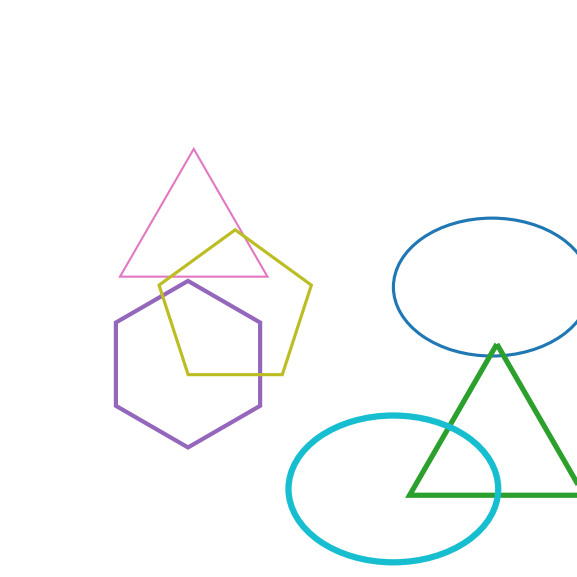[{"shape": "oval", "thickness": 1.5, "radius": 0.85, "center": [0.852, 0.502]}, {"shape": "triangle", "thickness": 2.5, "radius": 0.87, "center": [0.86, 0.229]}, {"shape": "hexagon", "thickness": 2, "radius": 0.72, "center": [0.326, 0.369]}, {"shape": "triangle", "thickness": 1, "radius": 0.74, "center": [0.335, 0.594]}, {"shape": "pentagon", "thickness": 1.5, "radius": 0.69, "center": [0.407, 0.463]}, {"shape": "oval", "thickness": 3, "radius": 0.91, "center": [0.681, 0.153]}]